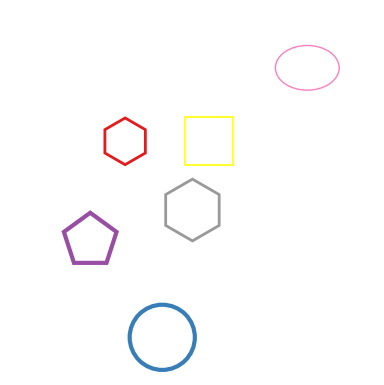[{"shape": "hexagon", "thickness": 2, "radius": 0.3, "center": [0.325, 0.633]}, {"shape": "circle", "thickness": 3, "radius": 0.42, "center": [0.421, 0.124]}, {"shape": "pentagon", "thickness": 3, "radius": 0.36, "center": [0.234, 0.375]}, {"shape": "square", "thickness": 1.5, "radius": 0.31, "center": [0.543, 0.634]}, {"shape": "oval", "thickness": 1, "radius": 0.41, "center": [0.798, 0.824]}, {"shape": "hexagon", "thickness": 2, "radius": 0.4, "center": [0.5, 0.455]}]